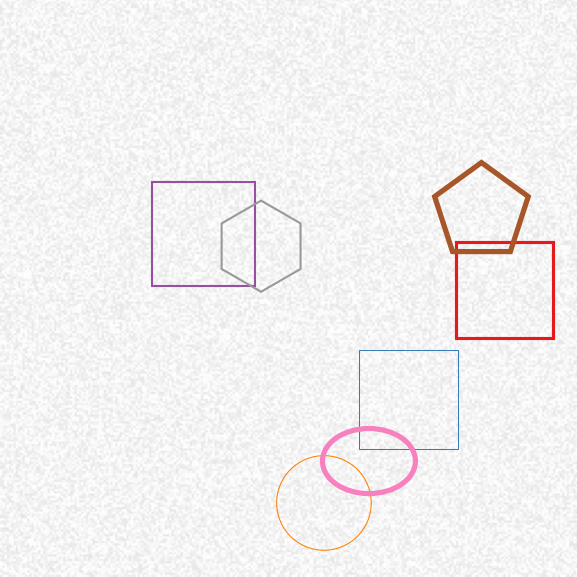[{"shape": "square", "thickness": 1.5, "radius": 0.42, "center": [0.874, 0.497]}, {"shape": "square", "thickness": 0.5, "radius": 0.43, "center": [0.708, 0.307]}, {"shape": "square", "thickness": 1, "radius": 0.45, "center": [0.353, 0.594]}, {"shape": "circle", "thickness": 0.5, "radius": 0.41, "center": [0.561, 0.128]}, {"shape": "pentagon", "thickness": 2.5, "radius": 0.43, "center": [0.834, 0.632]}, {"shape": "oval", "thickness": 2.5, "radius": 0.4, "center": [0.639, 0.201]}, {"shape": "hexagon", "thickness": 1, "radius": 0.39, "center": [0.452, 0.573]}]